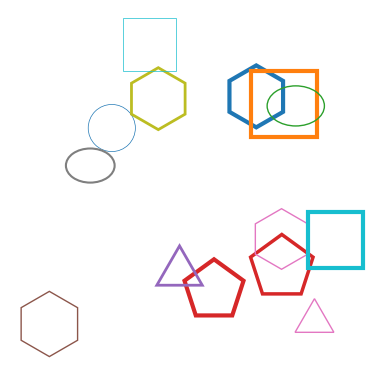[{"shape": "hexagon", "thickness": 3, "radius": 0.4, "center": [0.666, 0.75]}, {"shape": "circle", "thickness": 0.5, "radius": 0.31, "center": [0.29, 0.667]}, {"shape": "square", "thickness": 3, "radius": 0.43, "center": [0.737, 0.729]}, {"shape": "oval", "thickness": 1, "radius": 0.37, "center": [0.768, 0.725]}, {"shape": "pentagon", "thickness": 3, "radius": 0.4, "center": [0.556, 0.246]}, {"shape": "pentagon", "thickness": 2.5, "radius": 0.43, "center": [0.732, 0.306]}, {"shape": "triangle", "thickness": 2, "radius": 0.34, "center": [0.466, 0.293]}, {"shape": "hexagon", "thickness": 1, "radius": 0.42, "center": [0.128, 0.159]}, {"shape": "triangle", "thickness": 1, "radius": 0.29, "center": [0.817, 0.166]}, {"shape": "hexagon", "thickness": 1, "radius": 0.39, "center": [0.731, 0.379]}, {"shape": "oval", "thickness": 1.5, "radius": 0.32, "center": [0.234, 0.57]}, {"shape": "hexagon", "thickness": 2, "radius": 0.4, "center": [0.411, 0.744]}, {"shape": "square", "thickness": 0.5, "radius": 0.34, "center": [0.388, 0.885]}, {"shape": "square", "thickness": 3, "radius": 0.36, "center": [0.872, 0.377]}]